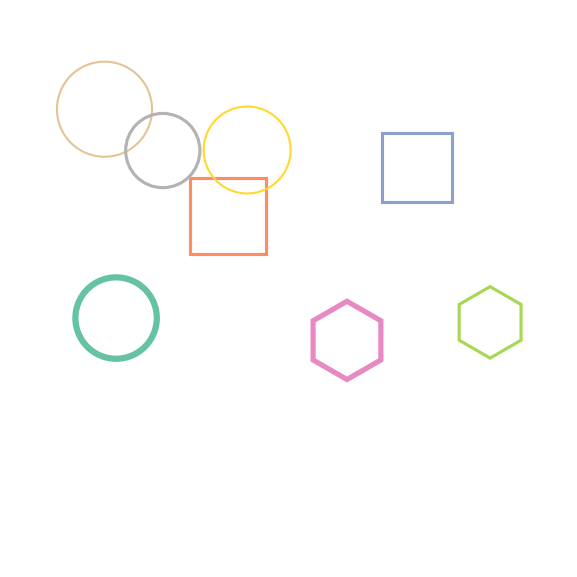[{"shape": "circle", "thickness": 3, "radius": 0.35, "center": [0.201, 0.448]}, {"shape": "square", "thickness": 1.5, "radius": 0.33, "center": [0.395, 0.626]}, {"shape": "square", "thickness": 1.5, "radius": 0.3, "center": [0.722, 0.709]}, {"shape": "hexagon", "thickness": 2.5, "radius": 0.34, "center": [0.601, 0.41]}, {"shape": "hexagon", "thickness": 1.5, "radius": 0.31, "center": [0.849, 0.441]}, {"shape": "circle", "thickness": 1, "radius": 0.38, "center": [0.428, 0.739]}, {"shape": "circle", "thickness": 1, "radius": 0.41, "center": [0.181, 0.81]}, {"shape": "circle", "thickness": 1.5, "radius": 0.32, "center": [0.282, 0.738]}]